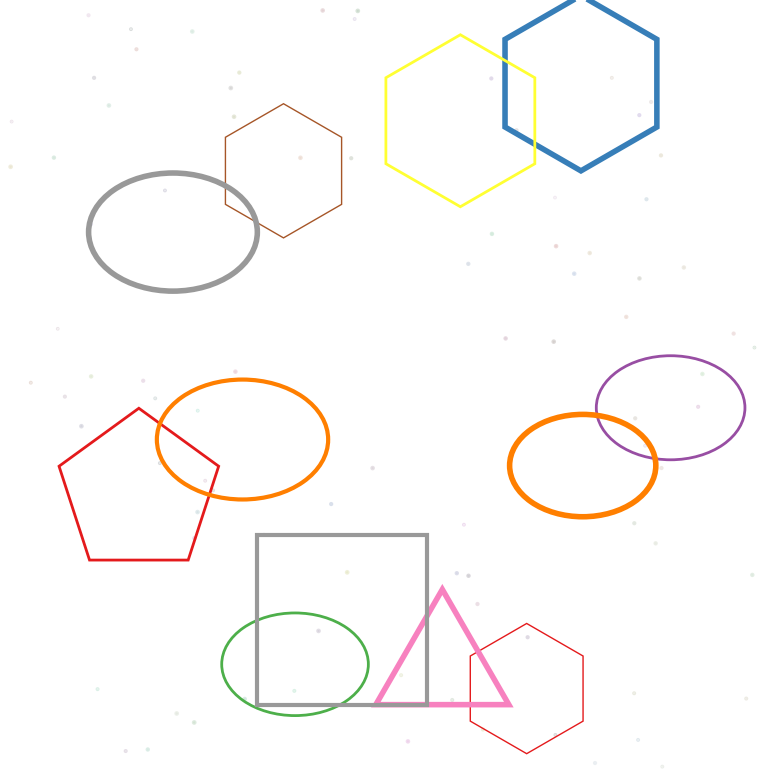[{"shape": "pentagon", "thickness": 1, "radius": 0.54, "center": [0.18, 0.361]}, {"shape": "hexagon", "thickness": 0.5, "radius": 0.42, "center": [0.684, 0.106]}, {"shape": "hexagon", "thickness": 2, "radius": 0.57, "center": [0.754, 0.892]}, {"shape": "oval", "thickness": 1, "radius": 0.48, "center": [0.383, 0.137]}, {"shape": "oval", "thickness": 1, "radius": 0.48, "center": [0.871, 0.47]}, {"shape": "oval", "thickness": 1.5, "radius": 0.56, "center": [0.315, 0.429]}, {"shape": "oval", "thickness": 2, "radius": 0.47, "center": [0.757, 0.395]}, {"shape": "hexagon", "thickness": 1, "radius": 0.56, "center": [0.598, 0.843]}, {"shape": "hexagon", "thickness": 0.5, "radius": 0.44, "center": [0.368, 0.778]}, {"shape": "triangle", "thickness": 2, "radius": 0.5, "center": [0.574, 0.135]}, {"shape": "square", "thickness": 1.5, "radius": 0.55, "center": [0.444, 0.194]}, {"shape": "oval", "thickness": 2, "radius": 0.55, "center": [0.225, 0.699]}]